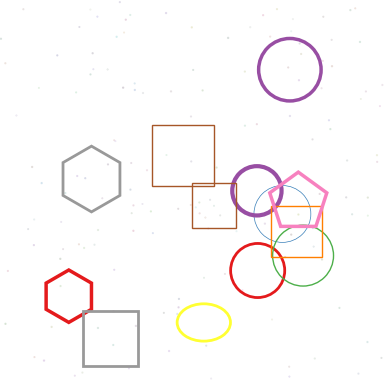[{"shape": "hexagon", "thickness": 2.5, "radius": 0.34, "center": [0.179, 0.231]}, {"shape": "circle", "thickness": 2, "radius": 0.35, "center": [0.669, 0.297]}, {"shape": "circle", "thickness": 0.5, "radius": 0.37, "center": [0.734, 0.444]}, {"shape": "circle", "thickness": 1, "radius": 0.4, "center": [0.787, 0.336]}, {"shape": "circle", "thickness": 2.5, "radius": 0.41, "center": [0.753, 0.819]}, {"shape": "circle", "thickness": 3, "radius": 0.32, "center": [0.667, 0.504]}, {"shape": "square", "thickness": 1, "radius": 0.33, "center": [0.769, 0.398]}, {"shape": "oval", "thickness": 2, "radius": 0.35, "center": [0.529, 0.162]}, {"shape": "square", "thickness": 1, "radius": 0.4, "center": [0.475, 0.596]}, {"shape": "square", "thickness": 1, "radius": 0.29, "center": [0.556, 0.466]}, {"shape": "pentagon", "thickness": 2.5, "radius": 0.39, "center": [0.775, 0.475]}, {"shape": "square", "thickness": 2, "radius": 0.36, "center": [0.288, 0.121]}, {"shape": "hexagon", "thickness": 2, "radius": 0.43, "center": [0.238, 0.535]}]